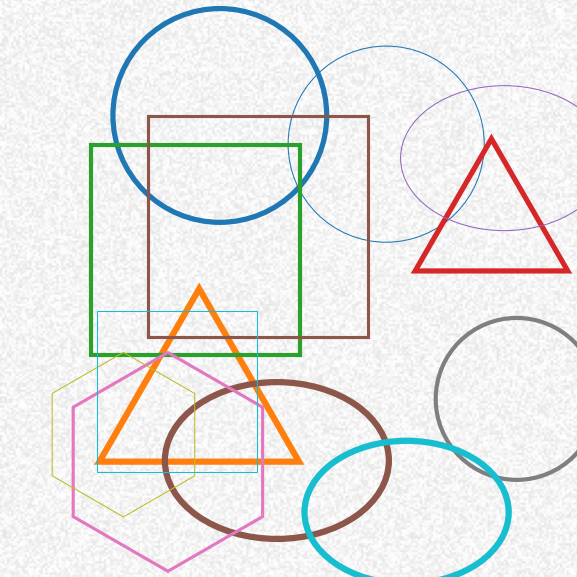[{"shape": "circle", "thickness": 2.5, "radius": 0.93, "center": [0.381, 0.799]}, {"shape": "circle", "thickness": 0.5, "radius": 0.85, "center": [0.669, 0.75]}, {"shape": "triangle", "thickness": 3, "radius": 1.0, "center": [0.345, 0.3]}, {"shape": "square", "thickness": 2, "radius": 0.91, "center": [0.339, 0.566]}, {"shape": "triangle", "thickness": 2.5, "radius": 0.76, "center": [0.851, 0.606]}, {"shape": "oval", "thickness": 0.5, "radius": 0.9, "center": [0.873, 0.725]}, {"shape": "square", "thickness": 1.5, "radius": 0.96, "center": [0.447, 0.607]}, {"shape": "oval", "thickness": 3, "radius": 0.97, "center": [0.479, 0.202]}, {"shape": "hexagon", "thickness": 1.5, "radius": 0.95, "center": [0.291, 0.199]}, {"shape": "circle", "thickness": 2, "radius": 0.7, "center": [0.895, 0.308]}, {"shape": "hexagon", "thickness": 0.5, "radius": 0.71, "center": [0.214, 0.247]}, {"shape": "square", "thickness": 0.5, "radius": 0.69, "center": [0.307, 0.321]}, {"shape": "oval", "thickness": 3, "radius": 0.88, "center": [0.704, 0.112]}]